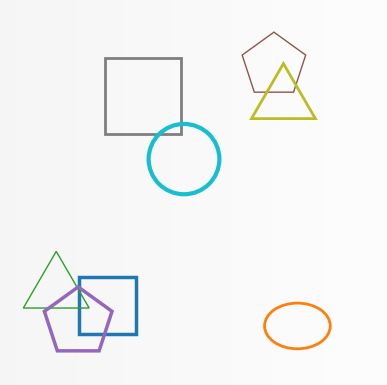[{"shape": "square", "thickness": 2.5, "radius": 0.37, "center": [0.277, 0.207]}, {"shape": "oval", "thickness": 2, "radius": 0.42, "center": [0.768, 0.153]}, {"shape": "triangle", "thickness": 1, "radius": 0.49, "center": [0.145, 0.249]}, {"shape": "pentagon", "thickness": 2.5, "radius": 0.46, "center": [0.202, 0.163]}, {"shape": "pentagon", "thickness": 1, "radius": 0.43, "center": [0.707, 0.83]}, {"shape": "square", "thickness": 2, "radius": 0.49, "center": [0.369, 0.75]}, {"shape": "triangle", "thickness": 2, "radius": 0.48, "center": [0.731, 0.74]}, {"shape": "circle", "thickness": 3, "radius": 0.46, "center": [0.475, 0.587]}]